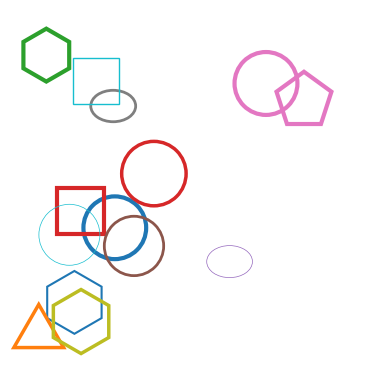[{"shape": "hexagon", "thickness": 1.5, "radius": 0.41, "center": [0.193, 0.215]}, {"shape": "circle", "thickness": 3, "radius": 0.41, "center": [0.298, 0.408]}, {"shape": "triangle", "thickness": 2.5, "radius": 0.37, "center": [0.101, 0.135]}, {"shape": "hexagon", "thickness": 3, "radius": 0.34, "center": [0.12, 0.857]}, {"shape": "circle", "thickness": 2.5, "radius": 0.42, "center": [0.4, 0.549]}, {"shape": "square", "thickness": 3, "radius": 0.3, "center": [0.21, 0.452]}, {"shape": "oval", "thickness": 0.5, "radius": 0.3, "center": [0.596, 0.32]}, {"shape": "circle", "thickness": 2, "radius": 0.39, "center": [0.348, 0.361]}, {"shape": "pentagon", "thickness": 3, "radius": 0.38, "center": [0.79, 0.739]}, {"shape": "circle", "thickness": 3, "radius": 0.41, "center": [0.691, 0.783]}, {"shape": "oval", "thickness": 2, "radius": 0.29, "center": [0.294, 0.725]}, {"shape": "hexagon", "thickness": 2.5, "radius": 0.42, "center": [0.211, 0.165]}, {"shape": "circle", "thickness": 0.5, "radius": 0.4, "center": [0.18, 0.39]}, {"shape": "square", "thickness": 1, "radius": 0.3, "center": [0.25, 0.79]}]